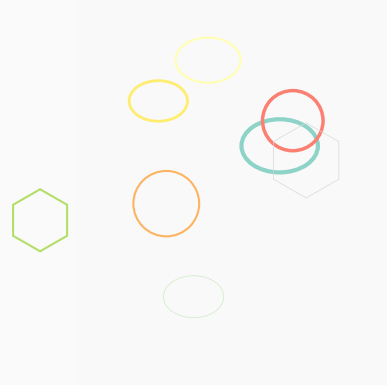[{"shape": "oval", "thickness": 3, "radius": 0.49, "center": [0.722, 0.621]}, {"shape": "oval", "thickness": 1.5, "radius": 0.42, "center": [0.537, 0.844]}, {"shape": "circle", "thickness": 2.5, "radius": 0.39, "center": [0.756, 0.687]}, {"shape": "circle", "thickness": 1.5, "radius": 0.42, "center": [0.429, 0.471]}, {"shape": "hexagon", "thickness": 1.5, "radius": 0.4, "center": [0.103, 0.428]}, {"shape": "hexagon", "thickness": 0.5, "radius": 0.49, "center": [0.79, 0.583]}, {"shape": "oval", "thickness": 0.5, "radius": 0.39, "center": [0.5, 0.229]}, {"shape": "oval", "thickness": 2, "radius": 0.38, "center": [0.409, 0.738]}]